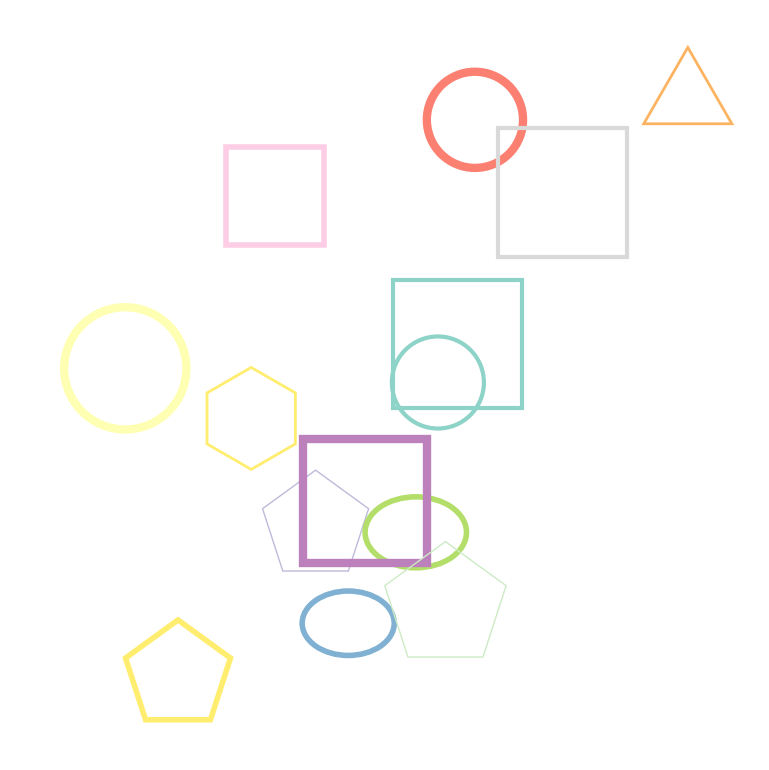[{"shape": "circle", "thickness": 1.5, "radius": 0.3, "center": [0.569, 0.503]}, {"shape": "square", "thickness": 1.5, "radius": 0.42, "center": [0.594, 0.553]}, {"shape": "circle", "thickness": 3, "radius": 0.4, "center": [0.163, 0.522]}, {"shape": "pentagon", "thickness": 0.5, "radius": 0.36, "center": [0.41, 0.317]}, {"shape": "circle", "thickness": 3, "radius": 0.31, "center": [0.617, 0.844]}, {"shape": "oval", "thickness": 2, "radius": 0.3, "center": [0.452, 0.191]}, {"shape": "triangle", "thickness": 1, "radius": 0.33, "center": [0.893, 0.872]}, {"shape": "oval", "thickness": 2, "radius": 0.33, "center": [0.54, 0.309]}, {"shape": "square", "thickness": 2, "radius": 0.32, "center": [0.357, 0.746]}, {"shape": "square", "thickness": 1.5, "radius": 0.42, "center": [0.731, 0.75]}, {"shape": "square", "thickness": 3, "radius": 0.4, "center": [0.474, 0.35]}, {"shape": "pentagon", "thickness": 0.5, "radius": 0.41, "center": [0.579, 0.214]}, {"shape": "pentagon", "thickness": 2, "radius": 0.36, "center": [0.231, 0.123]}, {"shape": "hexagon", "thickness": 1, "radius": 0.33, "center": [0.326, 0.457]}]